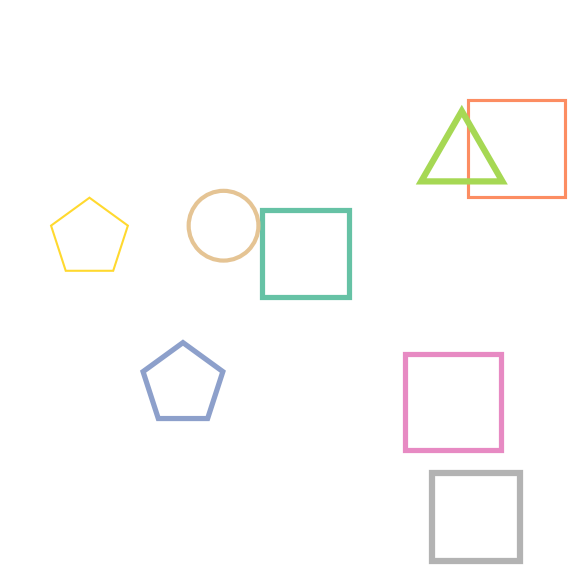[{"shape": "square", "thickness": 2.5, "radius": 0.38, "center": [0.53, 0.561]}, {"shape": "square", "thickness": 1.5, "radius": 0.42, "center": [0.895, 0.742]}, {"shape": "pentagon", "thickness": 2.5, "radius": 0.36, "center": [0.317, 0.333]}, {"shape": "square", "thickness": 2.5, "radius": 0.42, "center": [0.785, 0.303]}, {"shape": "triangle", "thickness": 3, "radius": 0.41, "center": [0.8, 0.726]}, {"shape": "pentagon", "thickness": 1, "radius": 0.35, "center": [0.155, 0.587]}, {"shape": "circle", "thickness": 2, "radius": 0.3, "center": [0.387, 0.608]}, {"shape": "square", "thickness": 3, "radius": 0.38, "center": [0.825, 0.103]}]